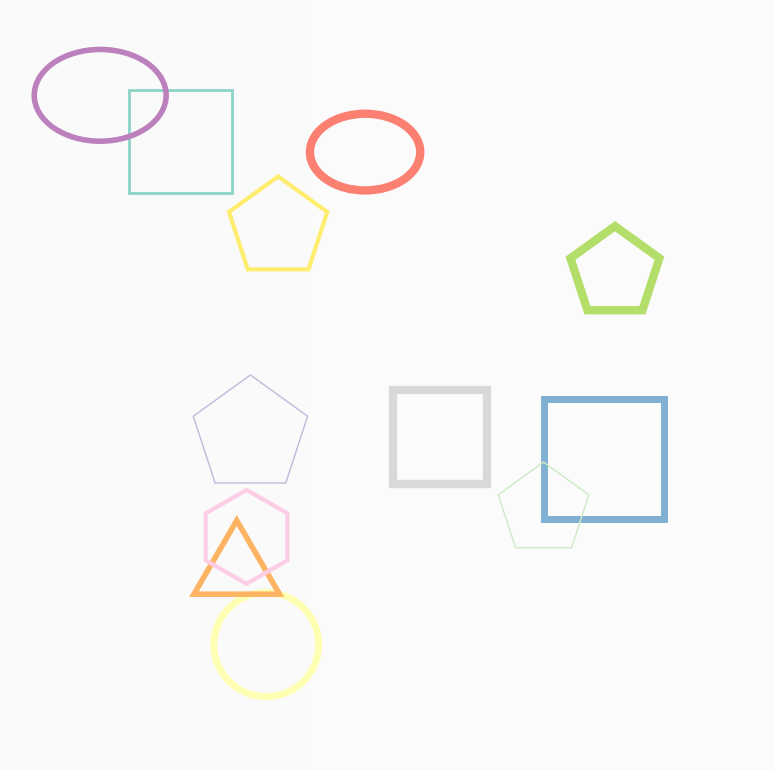[{"shape": "square", "thickness": 1, "radius": 0.33, "center": [0.233, 0.816]}, {"shape": "circle", "thickness": 2.5, "radius": 0.34, "center": [0.344, 0.163]}, {"shape": "pentagon", "thickness": 0.5, "radius": 0.39, "center": [0.323, 0.435]}, {"shape": "oval", "thickness": 3, "radius": 0.36, "center": [0.471, 0.802]}, {"shape": "square", "thickness": 2.5, "radius": 0.39, "center": [0.78, 0.404]}, {"shape": "triangle", "thickness": 2, "radius": 0.32, "center": [0.305, 0.26]}, {"shape": "pentagon", "thickness": 3, "radius": 0.3, "center": [0.793, 0.646]}, {"shape": "hexagon", "thickness": 1.5, "radius": 0.3, "center": [0.318, 0.303]}, {"shape": "square", "thickness": 3, "radius": 0.3, "center": [0.568, 0.433]}, {"shape": "oval", "thickness": 2, "radius": 0.43, "center": [0.129, 0.876]}, {"shape": "pentagon", "thickness": 0.5, "radius": 0.31, "center": [0.701, 0.338]}, {"shape": "pentagon", "thickness": 1.5, "radius": 0.33, "center": [0.359, 0.704]}]